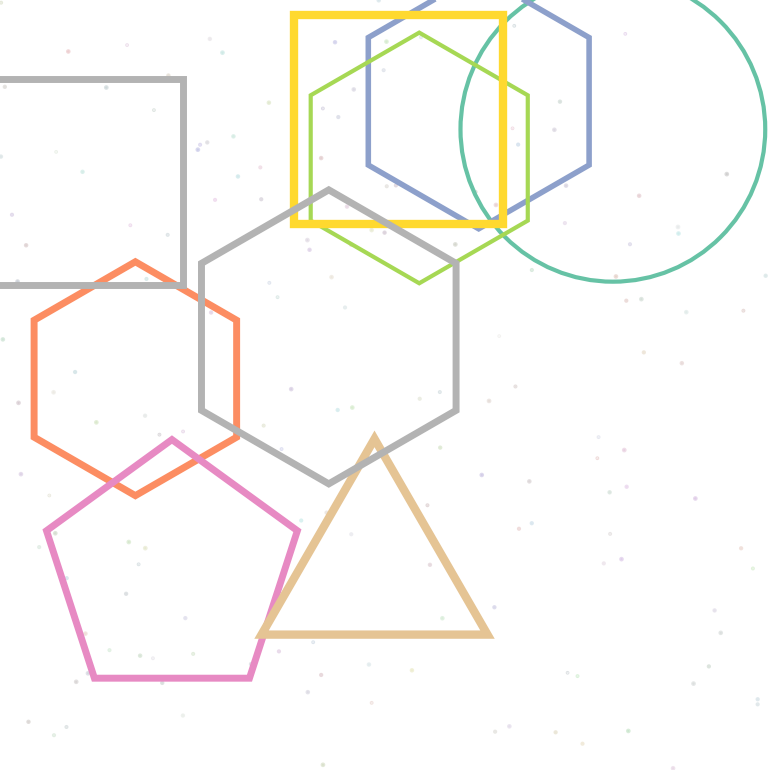[{"shape": "circle", "thickness": 1.5, "radius": 0.99, "center": [0.796, 0.832]}, {"shape": "hexagon", "thickness": 2.5, "radius": 0.76, "center": [0.176, 0.508]}, {"shape": "hexagon", "thickness": 2, "radius": 0.83, "center": [0.622, 0.868]}, {"shape": "pentagon", "thickness": 2.5, "radius": 0.86, "center": [0.223, 0.258]}, {"shape": "hexagon", "thickness": 1.5, "radius": 0.81, "center": [0.544, 0.795]}, {"shape": "square", "thickness": 3, "radius": 0.68, "center": [0.518, 0.845]}, {"shape": "triangle", "thickness": 3, "radius": 0.85, "center": [0.486, 0.261]}, {"shape": "hexagon", "thickness": 2.5, "radius": 0.95, "center": [0.427, 0.563]}, {"shape": "square", "thickness": 2.5, "radius": 0.67, "center": [0.104, 0.764]}]